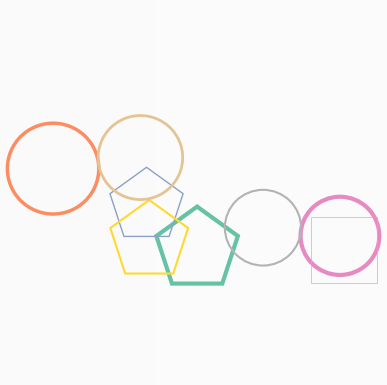[{"shape": "pentagon", "thickness": 3, "radius": 0.55, "center": [0.509, 0.353]}, {"shape": "circle", "thickness": 2.5, "radius": 0.59, "center": [0.137, 0.562]}, {"shape": "pentagon", "thickness": 1, "radius": 0.5, "center": [0.378, 0.466]}, {"shape": "circle", "thickness": 3, "radius": 0.51, "center": [0.877, 0.387]}, {"shape": "square", "thickness": 0.5, "radius": 0.43, "center": [0.887, 0.351]}, {"shape": "pentagon", "thickness": 1.5, "radius": 0.53, "center": [0.385, 0.375]}, {"shape": "circle", "thickness": 2, "radius": 0.55, "center": [0.362, 0.591]}, {"shape": "circle", "thickness": 1.5, "radius": 0.49, "center": [0.679, 0.409]}]